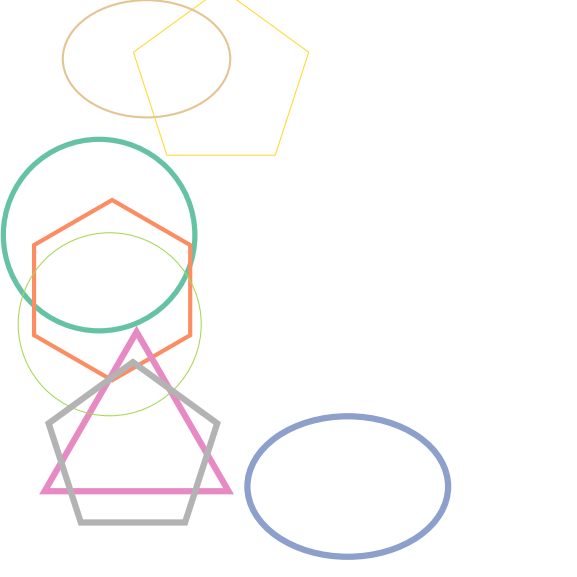[{"shape": "circle", "thickness": 2.5, "radius": 0.83, "center": [0.172, 0.592]}, {"shape": "hexagon", "thickness": 2, "radius": 0.78, "center": [0.194, 0.497]}, {"shape": "oval", "thickness": 3, "radius": 0.87, "center": [0.602, 0.157]}, {"shape": "triangle", "thickness": 3, "radius": 0.92, "center": [0.237, 0.24]}, {"shape": "circle", "thickness": 0.5, "radius": 0.79, "center": [0.19, 0.438]}, {"shape": "pentagon", "thickness": 0.5, "radius": 0.8, "center": [0.383, 0.859]}, {"shape": "oval", "thickness": 1, "radius": 0.72, "center": [0.254, 0.897]}, {"shape": "pentagon", "thickness": 3, "radius": 0.77, "center": [0.23, 0.219]}]